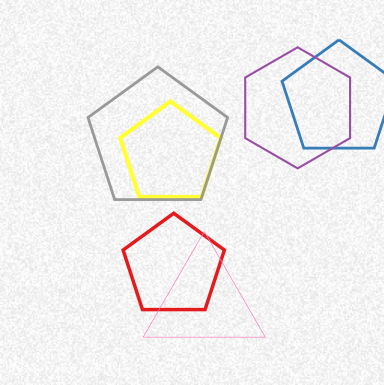[{"shape": "pentagon", "thickness": 2.5, "radius": 0.69, "center": [0.451, 0.308]}, {"shape": "pentagon", "thickness": 2, "radius": 0.78, "center": [0.88, 0.741]}, {"shape": "hexagon", "thickness": 1.5, "radius": 0.79, "center": [0.773, 0.72]}, {"shape": "pentagon", "thickness": 3, "radius": 0.69, "center": [0.443, 0.599]}, {"shape": "triangle", "thickness": 0.5, "radius": 0.92, "center": [0.531, 0.216]}, {"shape": "pentagon", "thickness": 2, "radius": 0.95, "center": [0.41, 0.636]}]